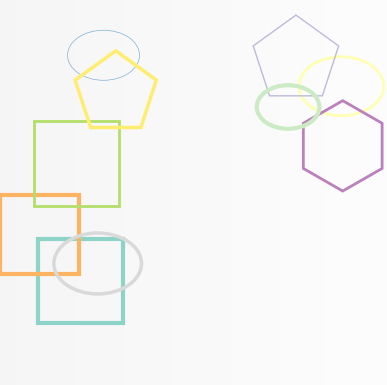[{"shape": "square", "thickness": 3, "radius": 0.55, "center": [0.209, 0.271]}, {"shape": "oval", "thickness": 2, "radius": 0.55, "center": [0.881, 0.776]}, {"shape": "pentagon", "thickness": 1, "radius": 0.58, "center": [0.764, 0.845]}, {"shape": "oval", "thickness": 0.5, "radius": 0.46, "center": [0.267, 0.856]}, {"shape": "square", "thickness": 3, "radius": 0.51, "center": [0.102, 0.391]}, {"shape": "square", "thickness": 2, "radius": 0.55, "center": [0.198, 0.575]}, {"shape": "oval", "thickness": 2.5, "radius": 0.57, "center": [0.252, 0.316]}, {"shape": "hexagon", "thickness": 2, "radius": 0.59, "center": [0.884, 0.621]}, {"shape": "oval", "thickness": 3, "radius": 0.4, "center": [0.743, 0.722]}, {"shape": "pentagon", "thickness": 2.5, "radius": 0.55, "center": [0.299, 0.758]}]